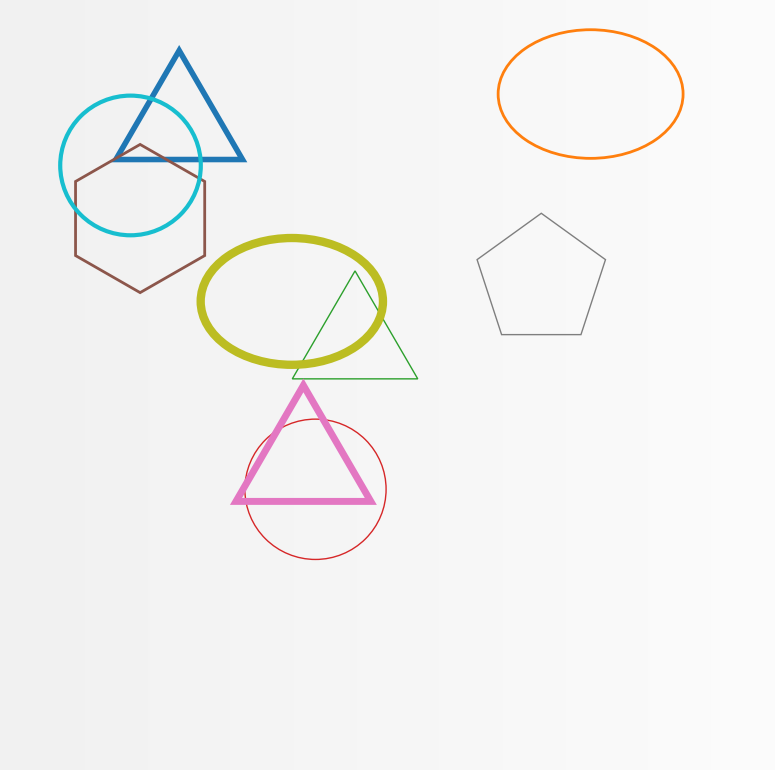[{"shape": "triangle", "thickness": 2, "radius": 0.47, "center": [0.231, 0.84]}, {"shape": "oval", "thickness": 1, "radius": 0.6, "center": [0.762, 0.878]}, {"shape": "triangle", "thickness": 0.5, "radius": 0.47, "center": [0.458, 0.555]}, {"shape": "circle", "thickness": 0.5, "radius": 0.46, "center": [0.407, 0.365]}, {"shape": "hexagon", "thickness": 1, "radius": 0.48, "center": [0.181, 0.716]}, {"shape": "triangle", "thickness": 2.5, "radius": 0.5, "center": [0.391, 0.399]}, {"shape": "pentagon", "thickness": 0.5, "radius": 0.44, "center": [0.698, 0.636]}, {"shape": "oval", "thickness": 3, "radius": 0.59, "center": [0.377, 0.609]}, {"shape": "circle", "thickness": 1.5, "radius": 0.45, "center": [0.168, 0.785]}]